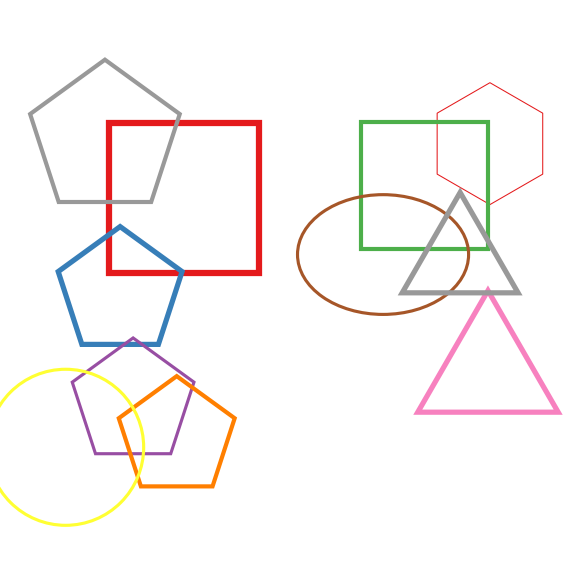[{"shape": "square", "thickness": 3, "radius": 0.65, "center": [0.319, 0.656]}, {"shape": "hexagon", "thickness": 0.5, "radius": 0.53, "center": [0.848, 0.75]}, {"shape": "pentagon", "thickness": 2.5, "radius": 0.56, "center": [0.208, 0.494]}, {"shape": "square", "thickness": 2, "radius": 0.55, "center": [0.735, 0.678]}, {"shape": "pentagon", "thickness": 1.5, "radius": 0.55, "center": [0.23, 0.303]}, {"shape": "pentagon", "thickness": 2, "radius": 0.53, "center": [0.306, 0.242]}, {"shape": "circle", "thickness": 1.5, "radius": 0.68, "center": [0.114, 0.225]}, {"shape": "oval", "thickness": 1.5, "radius": 0.74, "center": [0.663, 0.558]}, {"shape": "triangle", "thickness": 2.5, "radius": 0.7, "center": [0.845, 0.356]}, {"shape": "triangle", "thickness": 2.5, "radius": 0.58, "center": [0.797, 0.55]}, {"shape": "pentagon", "thickness": 2, "radius": 0.68, "center": [0.182, 0.76]}]